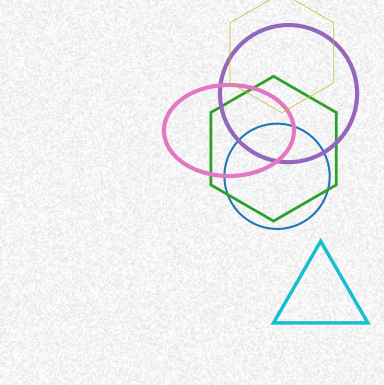[{"shape": "circle", "thickness": 1.5, "radius": 0.68, "center": [0.72, 0.542]}, {"shape": "hexagon", "thickness": 2, "radius": 0.94, "center": [0.711, 0.614]}, {"shape": "circle", "thickness": 3, "radius": 0.89, "center": [0.75, 0.757]}, {"shape": "oval", "thickness": 3, "radius": 0.84, "center": [0.595, 0.661]}, {"shape": "hexagon", "thickness": 0.5, "radius": 0.78, "center": [0.732, 0.863]}, {"shape": "triangle", "thickness": 2.5, "radius": 0.71, "center": [0.833, 0.232]}]